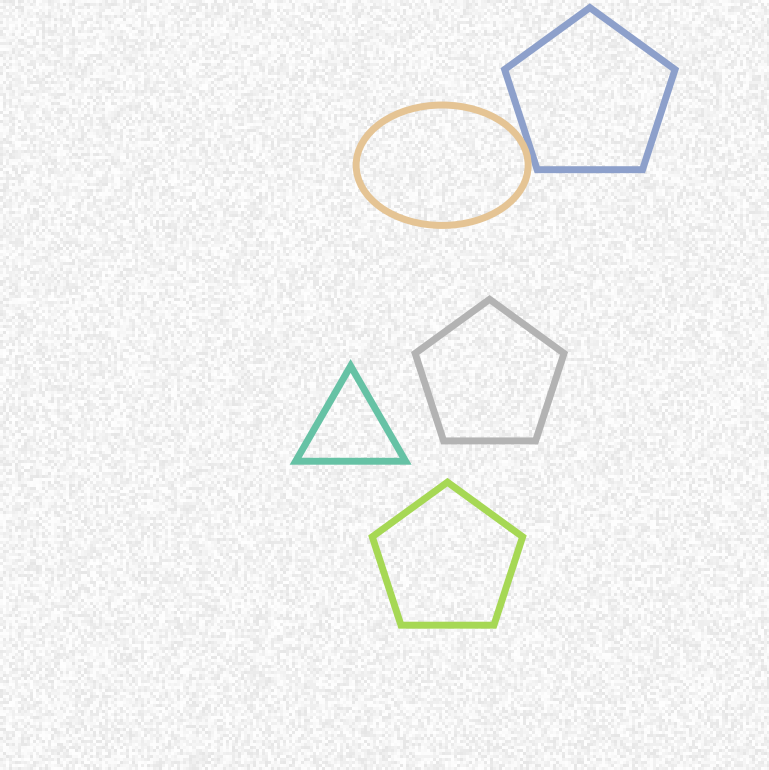[{"shape": "triangle", "thickness": 2.5, "radius": 0.41, "center": [0.455, 0.442]}, {"shape": "pentagon", "thickness": 2.5, "radius": 0.58, "center": [0.766, 0.874]}, {"shape": "pentagon", "thickness": 2.5, "radius": 0.51, "center": [0.581, 0.271]}, {"shape": "oval", "thickness": 2.5, "radius": 0.56, "center": [0.574, 0.785]}, {"shape": "pentagon", "thickness": 2.5, "radius": 0.51, "center": [0.636, 0.51]}]